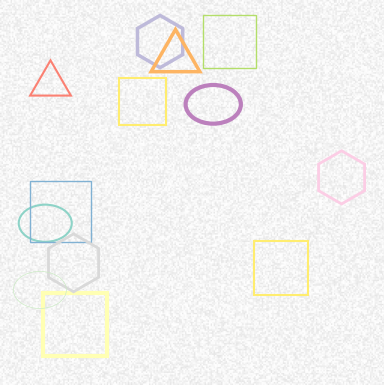[{"shape": "oval", "thickness": 1.5, "radius": 0.34, "center": [0.118, 0.42]}, {"shape": "square", "thickness": 3, "radius": 0.41, "center": [0.195, 0.156]}, {"shape": "hexagon", "thickness": 2.5, "radius": 0.34, "center": [0.416, 0.892]}, {"shape": "triangle", "thickness": 1.5, "radius": 0.31, "center": [0.131, 0.782]}, {"shape": "square", "thickness": 1, "radius": 0.4, "center": [0.158, 0.451]}, {"shape": "triangle", "thickness": 2.5, "radius": 0.37, "center": [0.456, 0.85]}, {"shape": "square", "thickness": 1, "radius": 0.35, "center": [0.595, 0.893]}, {"shape": "hexagon", "thickness": 2, "radius": 0.35, "center": [0.887, 0.539]}, {"shape": "hexagon", "thickness": 2, "radius": 0.38, "center": [0.191, 0.317]}, {"shape": "oval", "thickness": 3, "radius": 0.36, "center": [0.554, 0.729]}, {"shape": "oval", "thickness": 0.5, "radius": 0.34, "center": [0.104, 0.247]}, {"shape": "square", "thickness": 1.5, "radius": 0.35, "center": [0.73, 0.304]}, {"shape": "square", "thickness": 1.5, "radius": 0.31, "center": [0.371, 0.736]}]